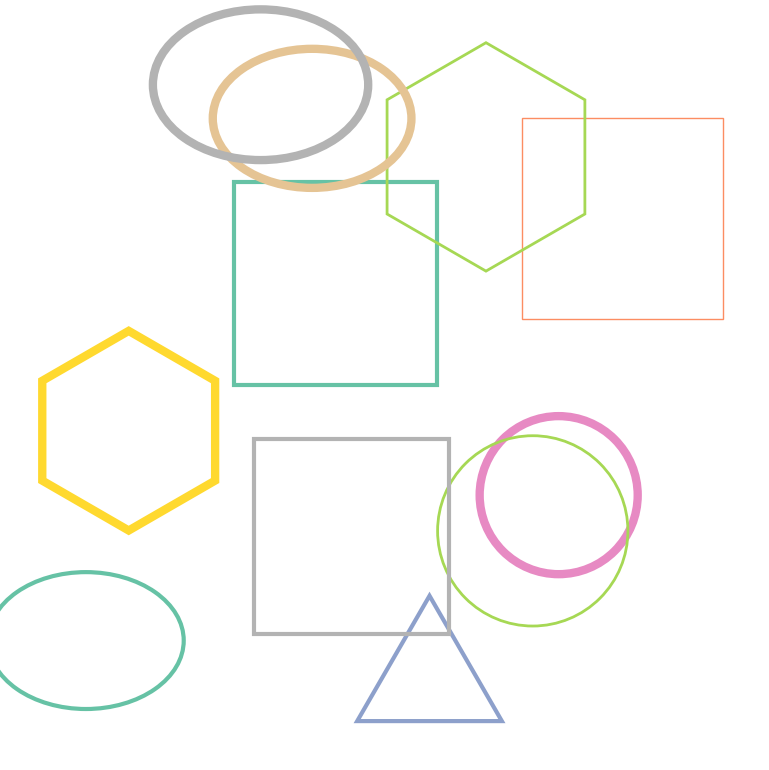[{"shape": "square", "thickness": 1.5, "radius": 0.66, "center": [0.436, 0.632]}, {"shape": "oval", "thickness": 1.5, "radius": 0.63, "center": [0.112, 0.168]}, {"shape": "square", "thickness": 0.5, "radius": 0.65, "center": [0.808, 0.716]}, {"shape": "triangle", "thickness": 1.5, "radius": 0.54, "center": [0.558, 0.118]}, {"shape": "circle", "thickness": 3, "radius": 0.51, "center": [0.726, 0.357]}, {"shape": "circle", "thickness": 1, "radius": 0.62, "center": [0.692, 0.311]}, {"shape": "hexagon", "thickness": 1, "radius": 0.74, "center": [0.631, 0.796]}, {"shape": "hexagon", "thickness": 3, "radius": 0.65, "center": [0.167, 0.441]}, {"shape": "oval", "thickness": 3, "radius": 0.65, "center": [0.405, 0.846]}, {"shape": "oval", "thickness": 3, "radius": 0.7, "center": [0.338, 0.89]}, {"shape": "square", "thickness": 1.5, "radius": 0.63, "center": [0.456, 0.304]}]